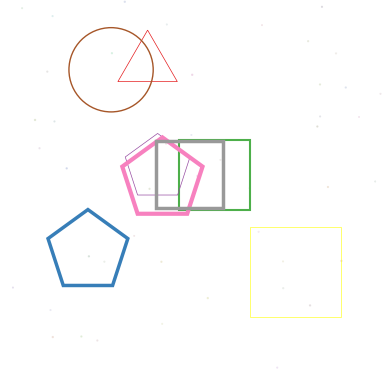[{"shape": "triangle", "thickness": 0.5, "radius": 0.45, "center": [0.383, 0.833]}, {"shape": "pentagon", "thickness": 2.5, "radius": 0.54, "center": [0.228, 0.347]}, {"shape": "square", "thickness": 1.5, "radius": 0.46, "center": [0.558, 0.546]}, {"shape": "pentagon", "thickness": 0.5, "radius": 0.44, "center": [0.409, 0.565]}, {"shape": "square", "thickness": 0.5, "radius": 0.59, "center": [0.768, 0.294]}, {"shape": "circle", "thickness": 1, "radius": 0.55, "center": [0.289, 0.819]}, {"shape": "pentagon", "thickness": 3, "radius": 0.55, "center": [0.422, 0.533]}, {"shape": "square", "thickness": 2.5, "radius": 0.44, "center": [0.493, 0.548]}]